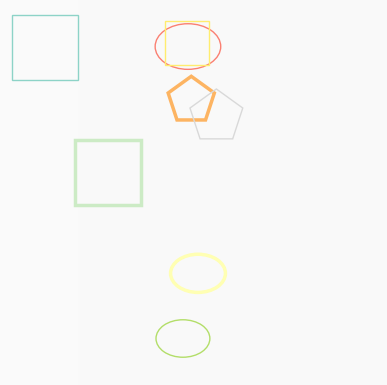[{"shape": "square", "thickness": 1, "radius": 0.42, "center": [0.117, 0.876]}, {"shape": "oval", "thickness": 2.5, "radius": 0.35, "center": [0.511, 0.29]}, {"shape": "oval", "thickness": 1, "radius": 0.42, "center": [0.485, 0.879]}, {"shape": "pentagon", "thickness": 2.5, "radius": 0.31, "center": [0.494, 0.739]}, {"shape": "oval", "thickness": 1, "radius": 0.35, "center": [0.472, 0.121]}, {"shape": "pentagon", "thickness": 1, "radius": 0.36, "center": [0.558, 0.697]}, {"shape": "square", "thickness": 2.5, "radius": 0.43, "center": [0.278, 0.552]}, {"shape": "square", "thickness": 1, "radius": 0.29, "center": [0.483, 0.888]}]